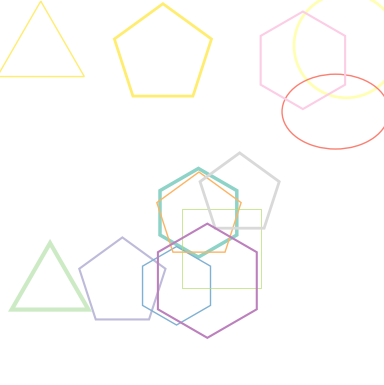[{"shape": "hexagon", "thickness": 2.5, "radius": 0.58, "center": [0.515, 0.447]}, {"shape": "circle", "thickness": 2, "radius": 0.68, "center": [0.899, 0.882]}, {"shape": "pentagon", "thickness": 1.5, "radius": 0.59, "center": [0.318, 0.266]}, {"shape": "oval", "thickness": 1, "radius": 0.69, "center": [0.871, 0.71]}, {"shape": "hexagon", "thickness": 1, "radius": 0.51, "center": [0.459, 0.258]}, {"shape": "pentagon", "thickness": 1, "radius": 0.58, "center": [0.517, 0.438]}, {"shape": "square", "thickness": 0.5, "radius": 0.51, "center": [0.574, 0.354]}, {"shape": "hexagon", "thickness": 1.5, "radius": 0.63, "center": [0.787, 0.843]}, {"shape": "pentagon", "thickness": 2, "radius": 0.54, "center": [0.622, 0.495]}, {"shape": "hexagon", "thickness": 1.5, "radius": 0.74, "center": [0.539, 0.271]}, {"shape": "triangle", "thickness": 3, "radius": 0.58, "center": [0.13, 0.254]}, {"shape": "triangle", "thickness": 1, "radius": 0.65, "center": [0.106, 0.866]}, {"shape": "pentagon", "thickness": 2, "radius": 0.66, "center": [0.423, 0.858]}]